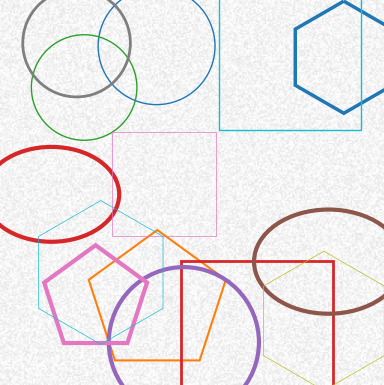[{"shape": "hexagon", "thickness": 2.5, "radius": 0.73, "center": [0.893, 0.851]}, {"shape": "circle", "thickness": 1, "radius": 0.76, "center": [0.407, 0.88]}, {"shape": "pentagon", "thickness": 1.5, "radius": 0.94, "center": [0.409, 0.215]}, {"shape": "circle", "thickness": 1, "radius": 0.69, "center": [0.219, 0.773]}, {"shape": "oval", "thickness": 3, "radius": 0.88, "center": [0.134, 0.495]}, {"shape": "square", "thickness": 2, "radius": 0.99, "center": [0.668, 0.124]}, {"shape": "circle", "thickness": 3, "radius": 0.98, "center": [0.478, 0.111]}, {"shape": "oval", "thickness": 3, "radius": 0.97, "center": [0.853, 0.32]}, {"shape": "square", "thickness": 0.5, "radius": 0.68, "center": [0.426, 0.522]}, {"shape": "pentagon", "thickness": 3, "radius": 0.7, "center": [0.248, 0.223]}, {"shape": "circle", "thickness": 2, "radius": 0.7, "center": [0.199, 0.888]}, {"shape": "hexagon", "thickness": 0.5, "radius": 0.9, "center": [0.841, 0.167]}, {"shape": "hexagon", "thickness": 0.5, "radius": 0.93, "center": [0.262, 0.292]}, {"shape": "square", "thickness": 1, "radius": 0.92, "center": [0.752, 0.846]}]